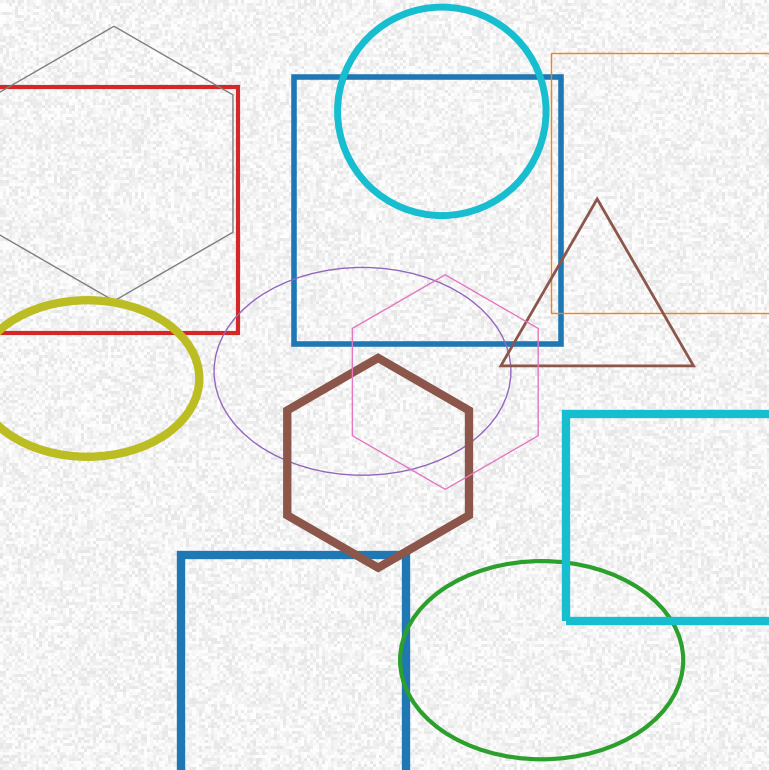[{"shape": "square", "thickness": 2, "radius": 0.87, "center": [0.555, 0.727]}, {"shape": "square", "thickness": 3, "radius": 0.73, "center": [0.381, 0.134]}, {"shape": "square", "thickness": 0.5, "radius": 0.85, "center": [0.885, 0.763]}, {"shape": "oval", "thickness": 1.5, "radius": 0.92, "center": [0.703, 0.143]}, {"shape": "square", "thickness": 1.5, "radius": 0.8, "center": [0.15, 0.728]}, {"shape": "oval", "thickness": 0.5, "radius": 0.96, "center": [0.471, 0.518]}, {"shape": "hexagon", "thickness": 3, "radius": 0.68, "center": [0.491, 0.399]}, {"shape": "triangle", "thickness": 1, "radius": 0.72, "center": [0.776, 0.597]}, {"shape": "hexagon", "thickness": 0.5, "radius": 0.7, "center": [0.578, 0.504]}, {"shape": "hexagon", "thickness": 0.5, "radius": 0.89, "center": [0.148, 0.788]}, {"shape": "oval", "thickness": 3, "radius": 0.73, "center": [0.114, 0.508]}, {"shape": "circle", "thickness": 2.5, "radius": 0.68, "center": [0.574, 0.855]}, {"shape": "square", "thickness": 3, "radius": 0.67, "center": [0.87, 0.328]}]